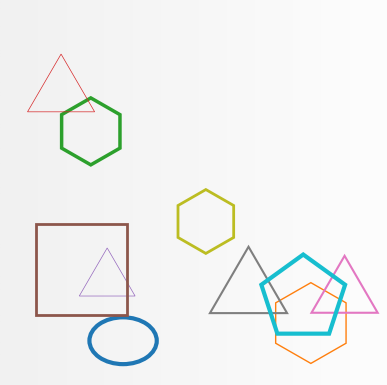[{"shape": "oval", "thickness": 3, "radius": 0.43, "center": [0.318, 0.115]}, {"shape": "hexagon", "thickness": 1, "radius": 0.52, "center": [0.802, 0.161]}, {"shape": "hexagon", "thickness": 2.5, "radius": 0.43, "center": [0.234, 0.659]}, {"shape": "triangle", "thickness": 0.5, "radius": 0.5, "center": [0.158, 0.76]}, {"shape": "triangle", "thickness": 0.5, "radius": 0.42, "center": [0.277, 0.273]}, {"shape": "square", "thickness": 2, "radius": 0.59, "center": [0.21, 0.3]}, {"shape": "triangle", "thickness": 1.5, "radius": 0.49, "center": [0.889, 0.237]}, {"shape": "triangle", "thickness": 1.5, "radius": 0.57, "center": [0.641, 0.244]}, {"shape": "hexagon", "thickness": 2, "radius": 0.41, "center": [0.531, 0.425]}, {"shape": "pentagon", "thickness": 3, "radius": 0.57, "center": [0.783, 0.225]}]